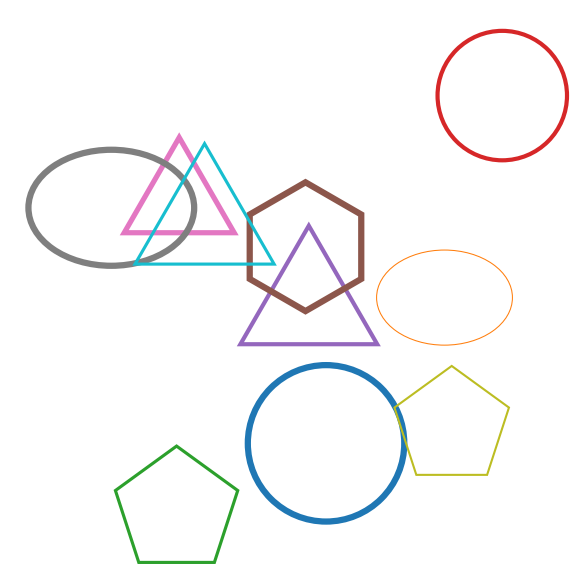[{"shape": "circle", "thickness": 3, "radius": 0.68, "center": [0.565, 0.231]}, {"shape": "oval", "thickness": 0.5, "radius": 0.59, "center": [0.77, 0.484]}, {"shape": "pentagon", "thickness": 1.5, "radius": 0.56, "center": [0.306, 0.115]}, {"shape": "circle", "thickness": 2, "radius": 0.56, "center": [0.87, 0.834]}, {"shape": "triangle", "thickness": 2, "radius": 0.68, "center": [0.535, 0.471]}, {"shape": "hexagon", "thickness": 3, "radius": 0.56, "center": [0.529, 0.572]}, {"shape": "triangle", "thickness": 2.5, "radius": 0.55, "center": [0.31, 0.651]}, {"shape": "oval", "thickness": 3, "radius": 0.72, "center": [0.193, 0.639]}, {"shape": "pentagon", "thickness": 1, "radius": 0.52, "center": [0.782, 0.261]}, {"shape": "triangle", "thickness": 1.5, "radius": 0.7, "center": [0.354, 0.611]}]